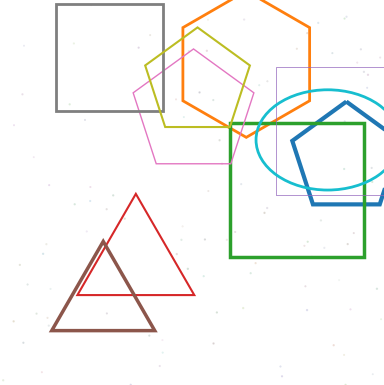[{"shape": "pentagon", "thickness": 3, "radius": 0.74, "center": [0.9, 0.589]}, {"shape": "hexagon", "thickness": 2, "radius": 0.95, "center": [0.64, 0.833]}, {"shape": "square", "thickness": 2.5, "radius": 0.87, "center": [0.772, 0.506]}, {"shape": "triangle", "thickness": 1.5, "radius": 0.88, "center": [0.353, 0.321]}, {"shape": "square", "thickness": 0.5, "radius": 0.83, "center": [0.882, 0.661]}, {"shape": "triangle", "thickness": 2.5, "radius": 0.77, "center": [0.268, 0.218]}, {"shape": "pentagon", "thickness": 1, "radius": 0.82, "center": [0.503, 0.708]}, {"shape": "square", "thickness": 2, "radius": 0.69, "center": [0.285, 0.851]}, {"shape": "pentagon", "thickness": 1.5, "radius": 0.72, "center": [0.513, 0.786]}, {"shape": "oval", "thickness": 2, "radius": 0.93, "center": [0.851, 0.637]}]